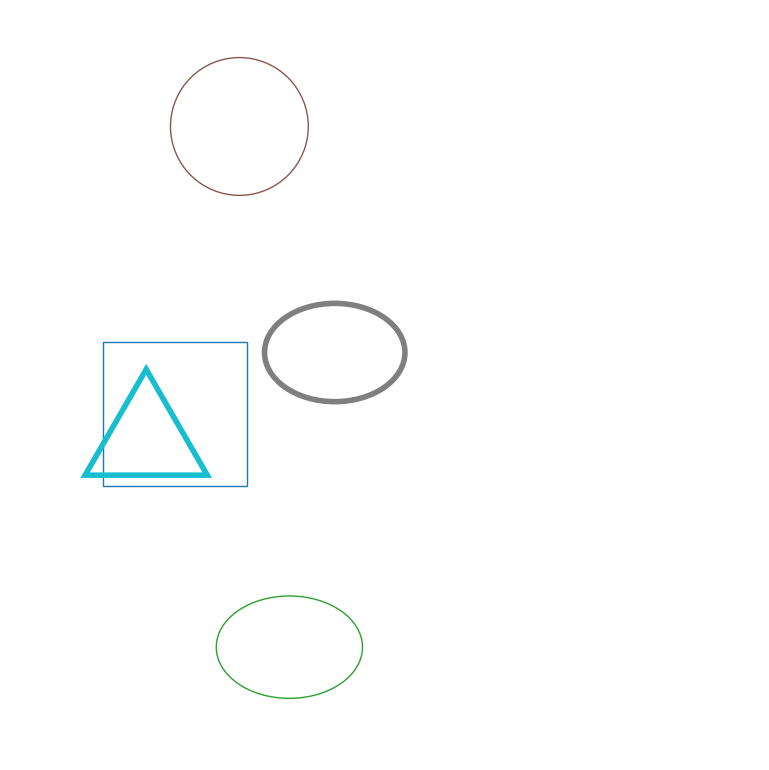[{"shape": "square", "thickness": 0.5, "radius": 0.47, "center": [0.227, 0.462]}, {"shape": "oval", "thickness": 0.5, "radius": 0.47, "center": [0.376, 0.16]}, {"shape": "circle", "thickness": 0.5, "radius": 0.45, "center": [0.311, 0.836]}, {"shape": "oval", "thickness": 2, "radius": 0.46, "center": [0.435, 0.542]}, {"shape": "triangle", "thickness": 2, "radius": 0.46, "center": [0.19, 0.429]}]